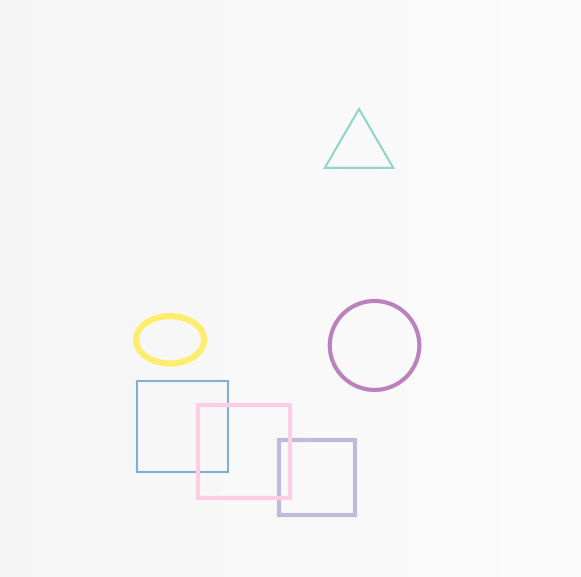[{"shape": "triangle", "thickness": 1, "radius": 0.34, "center": [0.618, 0.742]}, {"shape": "square", "thickness": 2, "radius": 0.33, "center": [0.546, 0.172]}, {"shape": "square", "thickness": 1, "radius": 0.39, "center": [0.314, 0.261]}, {"shape": "square", "thickness": 2, "radius": 0.4, "center": [0.42, 0.217]}, {"shape": "circle", "thickness": 2, "radius": 0.39, "center": [0.644, 0.401]}, {"shape": "oval", "thickness": 3, "radius": 0.29, "center": [0.293, 0.411]}]